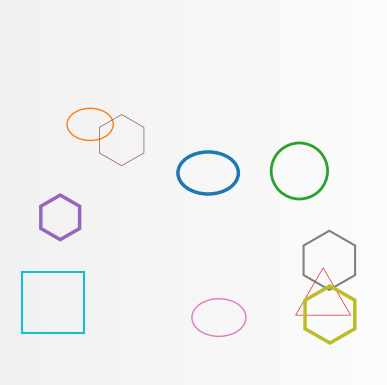[{"shape": "oval", "thickness": 2.5, "radius": 0.39, "center": [0.537, 0.551]}, {"shape": "oval", "thickness": 1, "radius": 0.3, "center": [0.233, 0.677]}, {"shape": "circle", "thickness": 2, "radius": 0.36, "center": [0.773, 0.556]}, {"shape": "triangle", "thickness": 0.5, "radius": 0.41, "center": [0.834, 0.222]}, {"shape": "hexagon", "thickness": 2.5, "radius": 0.29, "center": [0.155, 0.435]}, {"shape": "hexagon", "thickness": 0.5, "radius": 0.33, "center": [0.314, 0.636]}, {"shape": "oval", "thickness": 1, "radius": 0.35, "center": [0.565, 0.175]}, {"shape": "hexagon", "thickness": 1.5, "radius": 0.38, "center": [0.85, 0.324]}, {"shape": "hexagon", "thickness": 2.5, "radius": 0.37, "center": [0.851, 0.183]}, {"shape": "square", "thickness": 1.5, "radius": 0.4, "center": [0.136, 0.215]}]